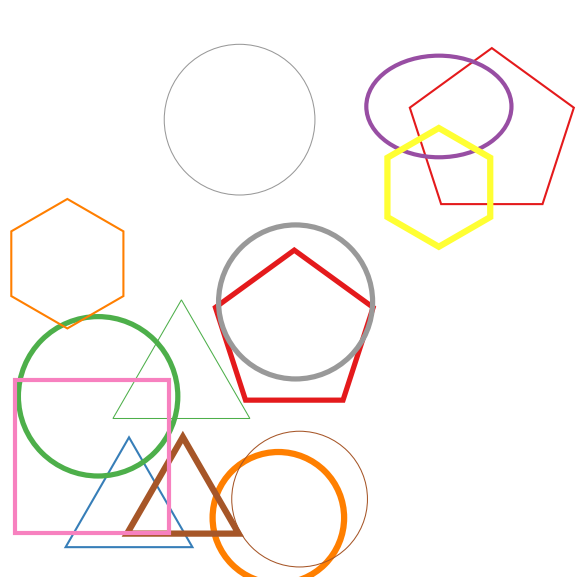[{"shape": "pentagon", "thickness": 1, "radius": 0.75, "center": [0.852, 0.767]}, {"shape": "pentagon", "thickness": 2.5, "radius": 0.72, "center": [0.51, 0.422]}, {"shape": "triangle", "thickness": 1, "radius": 0.63, "center": [0.223, 0.115]}, {"shape": "triangle", "thickness": 0.5, "radius": 0.68, "center": [0.314, 0.343]}, {"shape": "circle", "thickness": 2.5, "radius": 0.69, "center": [0.17, 0.313]}, {"shape": "oval", "thickness": 2, "radius": 0.63, "center": [0.76, 0.815]}, {"shape": "circle", "thickness": 3, "radius": 0.57, "center": [0.482, 0.103]}, {"shape": "hexagon", "thickness": 1, "radius": 0.56, "center": [0.117, 0.543]}, {"shape": "hexagon", "thickness": 3, "radius": 0.51, "center": [0.76, 0.675]}, {"shape": "circle", "thickness": 0.5, "radius": 0.59, "center": [0.519, 0.135]}, {"shape": "triangle", "thickness": 3, "radius": 0.56, "center": [0.317, 0.131]}, {"shape": "square", "thickness": 2, "radius": 0.66, "center": [0.159, 0.209]}, {"shape": "circle", "thickness": 2.5, "radius": 0.67, "center": [0.512, 0.476]}, {"shape": "circle", "thickness": 0.5, "radius": 0.65, "center": [0.415, 0.792]}]